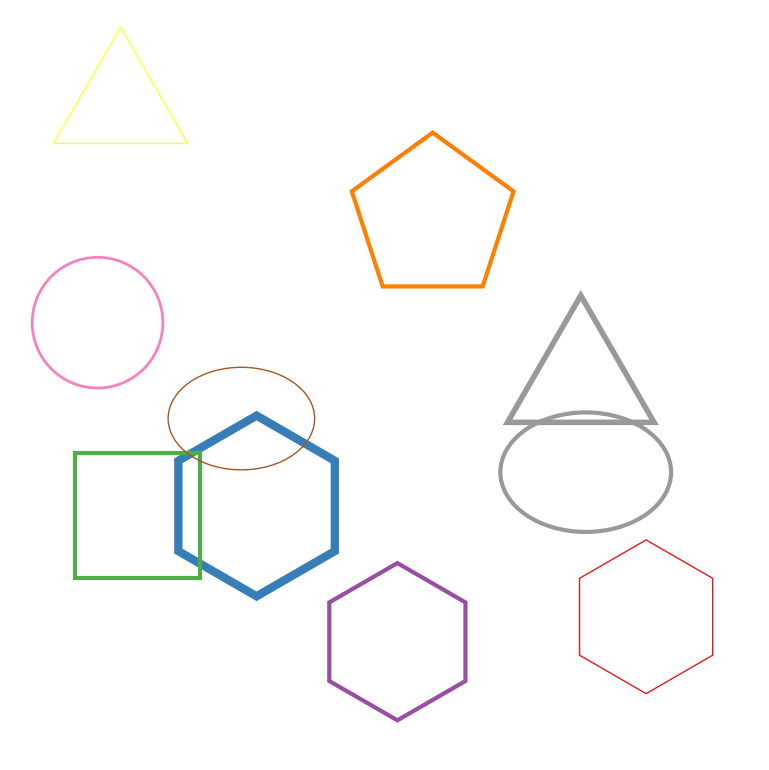[{"shape": "hexagon", "thickness": 0.5, "radius": 0.5, "center": [0.839, 0.199]}, {"shape": "hexagon", "thickness": 3, "radius": 0.59, "center": [0.333, 0.343]}, {"shape": "square", "thickness": 1.5, "radius": 0.41, "center": [0.178, 0.331]}, {"shape": "hexagon", "thickness": 1.5, "radius": 0.51, "center": [0.516, 0.167]}, {"shape": "pentagon", "thickness": 1.5, "radius": 0.55, "center": [0.562, 0.717]}, {"shape": "triangle", "thickness": 0.5, "radius": 0.5, "center": [0.157, 0.864]}, {"shape": "oval", "thickness": 0.5, "radius": 0.48, "center": [0.313, 0.456]}, {"shape": "circle", "thickness": 1, "radius": 0.42, "center": [0.127, 0.581]}, {"shape": "oval", "thickness": 1.5, "radius": 0.55, "center": [0.761, 0.387]}, {"shape": "triangle", "thickness": 2, "radius": 0.55, "center": [0.754, 0.506]}]